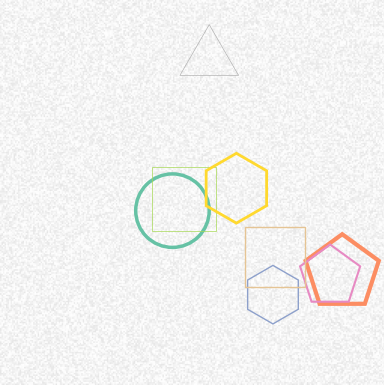[{"shape": "circle", "thickness": 2.5, "radius": 0.48, "center": [0.448, 0.453]}, {"shape": "pentagon", "thickness": 3, "radius": 0.5, "center": [0.889, 0.292]}, {"shape": "hexagon", "thickness": 1, "radius": 0.38, "center": [0.709, 0.235]}, {"shape": "pentagon", "thickness": 1.5, "radius": 0.41, "center": [0.857, 0.283]}, {"shape": "square", "thickness": 0.5, "radius": 0.42, "center": [0.479, 0.483]}, {"shape": "hexagon", "thickness": 2, "radius": 0.45, "center": [0.614, 0.511]}, {"shape": "square", "thickness": 1, "radius": 0.39, "center": [0.714, 0.332]}, {"shape": "triangle", "thickness": 0.5, "radius": 0.44, "center": [0.543, 0.848]}]